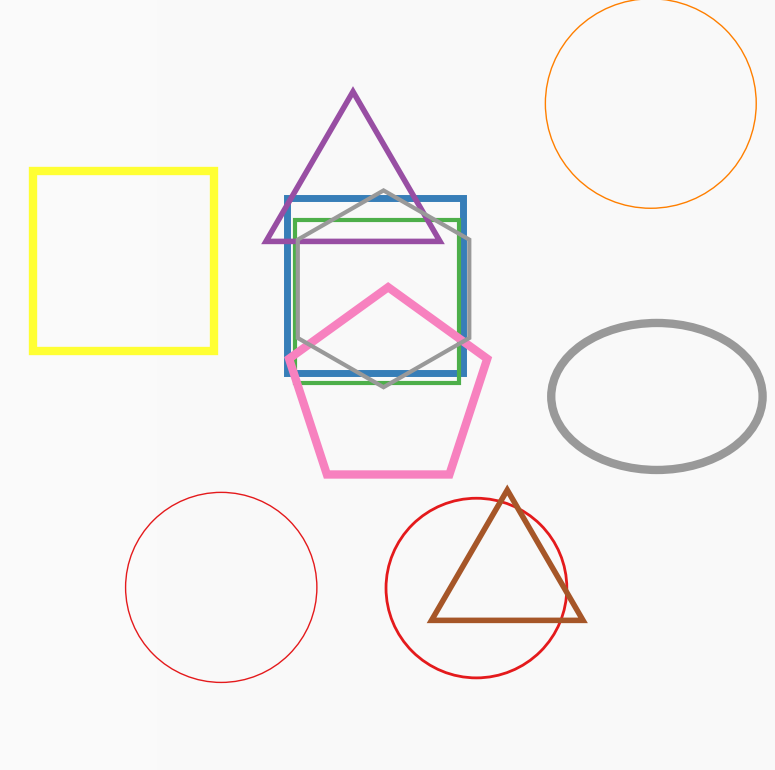[{"shape": "circle", "thickness": 1, "radius": 0.58, "center": [0.615, 0.236]}, {"shape": "circle", "thickness": 0.5, "radius": 0.62, "center": [0.285, 0.237]}, {"shape": "square", "thickness": 2.5, "radius": 0.57, "center": [0.484, 0.629]}, {"shape": "square", "thickness": 1.5, "radius": 0.53, "center": [0.487, 0.608]}, {"shape": "triangle", "thickness": 2, "radius": 0.65, "center": [0.455, 0.751]}, {"shape": "circle", "thickness": 0.5, "radius": 0.68, "center": [0.84, 0.866]}, {"shape": "square", "thickness": 3, "radius": 0.58, "center": [0.16, 0.661]}, {"shape": "triangle", "thickness": 2, "radius": 0.56, "center": [0.655, 0.251]}, {"shape": "pentagon", "thickness": 3, "radius": 0.67, "center": [0.501, 0.493]}, {"shape": "oval", "thickness": 3, "radius": 0.68, "center": [0.848, 0.485]}, {"shape": "hexagon", "thickness": 1.5, "radius": 0.64, "center": [0.495, 0.625]}]